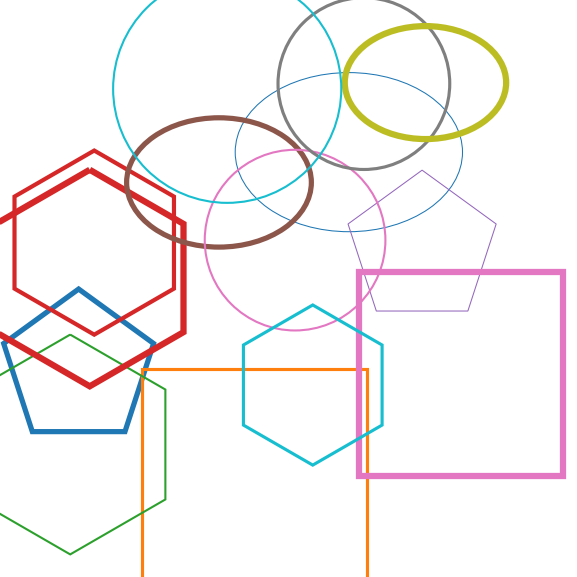[{"shape": "pentagon", "thickness": 2.5, "radius": 0.68, "center": [0.136, 0.362]}, {"shape": "oval", "thickness": 0.5, "radius": 0.98, "center": [0.604, 0.736]}, {"shape": "square", "thickness": 1.5, "radius": 0.97, "center": [0.441, 0.165]}, {"shape": "hexagon", "thickness": 1, "radius": 0.95, "center": [0.122, 0.229]}, {"shape": "hexagon", "thickness": 3, "radius": 0.94, "center": [0.155, 0.518]}, {"shape": "hexagon", "thickness": 2, "radius": 0.8, "center": [0.163, 0.579]}, {"shape": "pentagon", "thickness": 0.5, "radius": 0.67, "center": [0.731, 0.57]}, {"shape": "oval", "thickness": 2.5, "radius": 0.8, "center": [0.379, 0.683]}, {"shape": "square", "thickness": 3, "radius": 0.89, "center": [0.799, 0.351]}, {"shape": "circle", "thickness": 1, "radius": 0.78, "center": [0.511, 0.583]}, {"shape": "circle", "thickness": 1.5, "radius": 0.74, "center": [0.63, 0.854]}, {"shape": "oval", "thickness": 3, "radius": 0.7, "center": [0.737, 0.856]}, {"shape": "circle", "thickness": 1, "radius": 0.99, "center": [0.393, 0.845]}, {"shape": "hexagon", "thickness": 1.5, "radius": 0.69, "center": [0.542, 0.332]}]